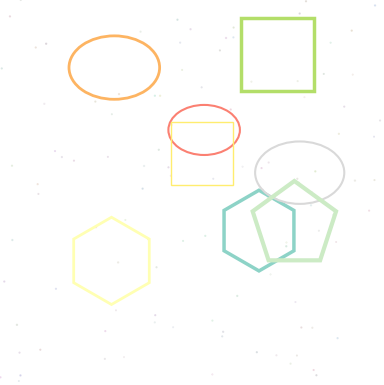[{"shape": "hexagon", "thickness": 2.5, "radius": 0.52, "center": [0.673, 0.401]}, {"shape": "hexagon", "thickness": 2, "radius": 0.57, "center": [0.29, 0.322]}, {"shape": "oval", "thickness": 1.5, "radius": 0.46, "center": [0.53, 0.662]}, {"shape": "oval", "thickness": 2, "radius": 0.59, "center": [0.297, 0.824]}, {"shape": "square", "thickness": 2.5, "radius": 0.47, "center": [0.721, 0.857]}, {"shape": "oval", "thickness": 1.5, "radius": 0.58, "center": [0.778, 0.551]}, {"shape": "pentagon", "thickness": 3, "radius": 0.57, "center": [0.765, 0.416]}, {"shape": "square", "thickness": 1, "radius": 0.4, "center": [0.525, 0.601]}]